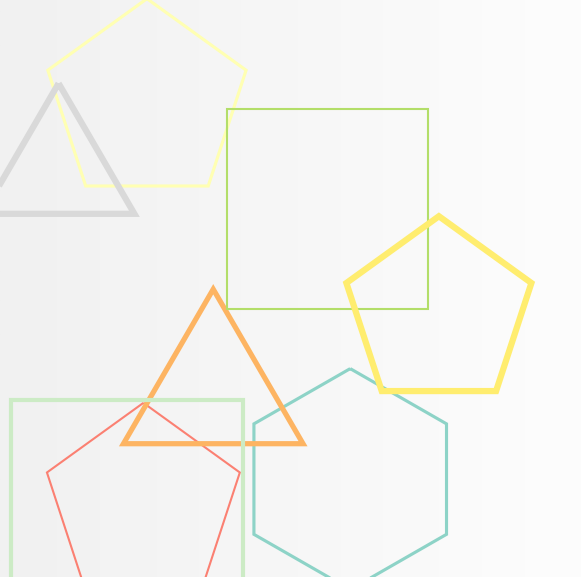[{"shape": "hexagon", "thickness": 1.5, "radius": 0.96, "center": [0.603, 0.17]}, {"shape": "pentagon", "thickness": 1.5, "radius": 0.9, "center": [0.253, 0.822]}, {"shape": "pentagon", "thickness": 1, "radius": 0.87, "center": [0.247, 0.127]}, {"shape": "triangle", "thickness": 2.5, "radius": 0.89, "center": [0.367, 0.32]}, {"shape": "square", "thickness": 1, "radius": 0.87, "center": [0.563, 0.637]}, {"shape": "triangle", "thickness": 3, "radius": 0.75, "center": [0.101, 0.704]}, {"shape": "square", "thickness": 2, "radius": 1.0, "center": [0.219, 0.106]}, {"shape": "pentagon", "thickness": 3, "radius": 0.84, "center": [0.755, 0.457]}]